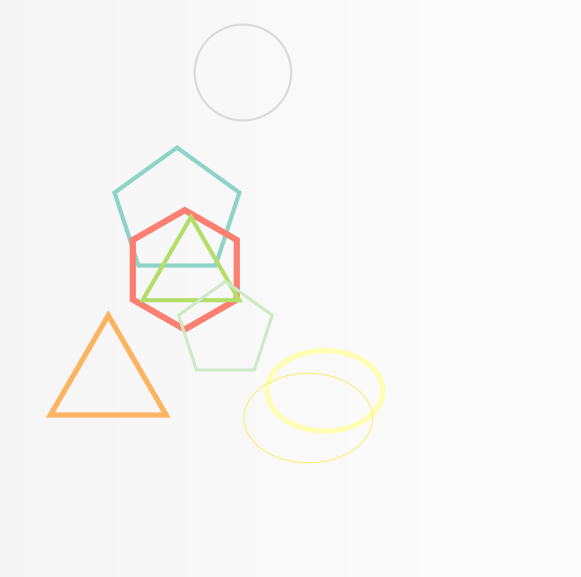[{"shape": "pentagon", "thickness": 2, "radius": 0.56, "center": [0.304, 0.631]}, {"shape": "oval", "thickness": 2.5, "radius": 0.5, "center": [0.559, 0.322]}, {"shape": "hexagon", "thickness": 3, "radius": 0.52, "center": [0.318, 0.532]}, {"shape": "triangle", "thickness": 2.5, "radius": 0.58, "center": [0.186, 0.338]}, {"shape": "triangle", "thickness": 2, "radius": 0.48, "center": [0.329, 0.527]}, {"shape": "circle", "thickness": 1, "radius": 0.42, "center": [0.418, 0.874]}, {"shape": "pentagon", "thickness": 1.5, "radius": 0.42, "center": [0.388, 0.427]}, {"shape": "oval", "thickness": 0.5, "radius": 0.55, "center": [0.53, 0.275]}]